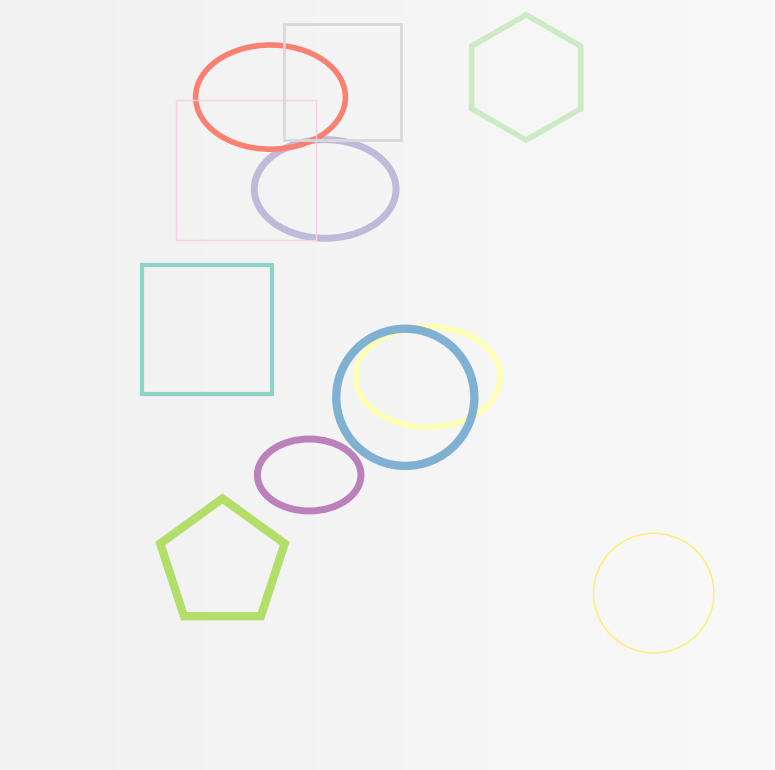[{"shape": "square", "thickness": 1.5, "radius": 0.42, "center": [0.267, 0.572]}, {"shape": "oval", "thickness": 2, "radius": 0.47, "center": [0.552, 0.511]}, {"shape": "oval", "thickness": 2.5, "radius": 0.46, "center": [0.42, 0.755]}, {"shape": "oval", "thickness": 2, "radius": 0.48, "center": [0.349, 0.874]}, {"shape": "circle", "thickness": 3, "radius": 0.45, "center": [0.523, 0.484]}, {"shape": "pentagon", "thickness": 3, "radius": 0.42, "center": [0.287, 0.268]}, {"shape": "square", "thickness": 0.5, "radius": 0.45, "center": [0.317, 0.779]}, {"shape": "square", "thickness": 1, "radius": 0.38, "center": [0.442, 0.893]}, {"shape": "oval", "thickness": 2.5, "radius": 0.33, "center": [0.399, 0.383]}, {"shape": "hexagon", "thickness": 2, "radius": 0.41, "center": [0.679, 0.899]}, {"shape": "circle", "thickness": 0.5, "radius": 0.39, "center": [0.844, 0.23]}]